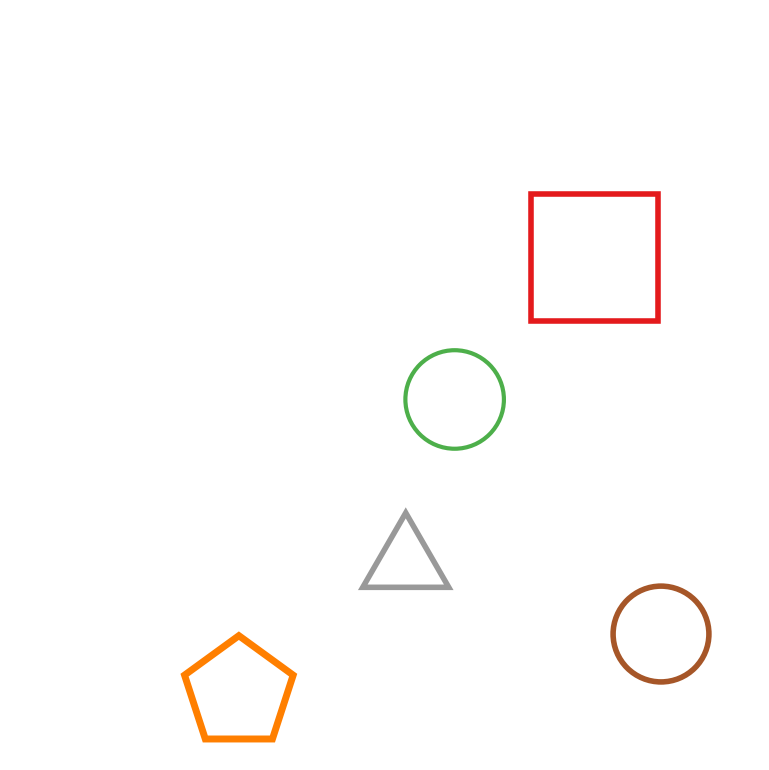[{"shape": "square", "thickness": 2, "radius": 0.41, "center": [0.773, 0.666]}, {"shape": "circle", "thickness": 1.5, "radius": 0.32, "center": [0.59, 0.481]}, {"shape": "pentagon", "thickness": 2.5, "radius": 0.37, "center": [0.31, 0.1]}, {"shape": "circle", "thickness": 2, "radius": 0.31, "center": [0.858, 0.177]}, {"shape": "triangle", "thickness": 2, "radius": 0.32, "center": [0.527, 0.269]}]